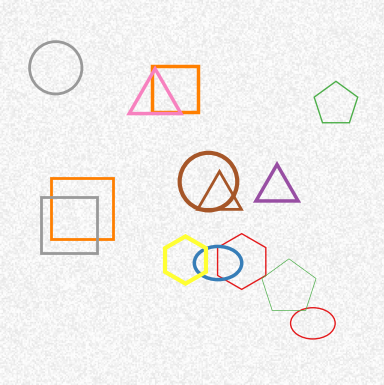[{"shape": "hexagon", "thickness": 1, "radius": 0.36, "center": [0.628, 0.321]}, {"shape": "oval", "thickness": 1, "radius": 0.29, "center": [0.813, 0.16]}, {"shape": "oval", "thickness": 2.5, "radius": 0.31, "center": [0.566, 0.317]}, {"shape": "pentagon", "thickness": 1, "radius": 0.3, "center": [0.873, 0.729]}, {"shape": "pentagon", "thickness": 0.5, "radius": 0.37, "center": [0.751, 0.254]}, {"shape": "triangle", "thickness": 2.5, "radius": 0.32, "center": [0.72, 0.51]}, {"shape": "square", "thickness": 2, "radius": 0.4, "center": [0.213, 0.458]}, {"shape": "square", "thickness": 2.5, "radius": 0.3, "center": [0.454, 0.769]}, {"shape": "hexagon", "thickness": 3, "radius": 0.31, "center": [0.482, 0.325]}, {"shape": "triangle", "thickness": 2, "radius": 0.33, "center": [0.57, 0.489]}, {"shape": "circle", "thickness": 3, "radius": 0.37, "center": [0.541, 0.528]}, {"shape": "triangle", "thickness": 2.5, "radius": 0.39, "center": [0.403, 0.744]}, {"shape": "square", "thickness": 2, "radius": 0.36, "center": [0.18, 0.416]}, {"shape": "circle", "thickness": 2, "radius": 0.34, "center": [0.145, 0.824]}]